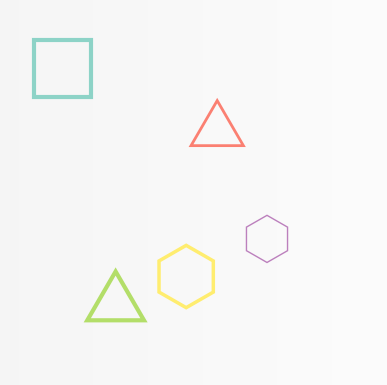[{"shape": "square", "thickness": 3, "radius": 0.37, "center": [0.161, 0.821]}, {"shape": "triangle", "thickness": 2, "radius": 0.39, "center": [0.561, 0.661]}, {"shape": "triangle", "thickness": 3, "radius": 0.42, "center": [0.298, 0.21]}, {"shape": "hexagon", "thickness": 1, "radius": 0.31, "center": [0.689, 0.379]}, {"shape": "hexagon", "thickness": 2.5, "radius": 0.4, "center": [0.48, 0.282]}]